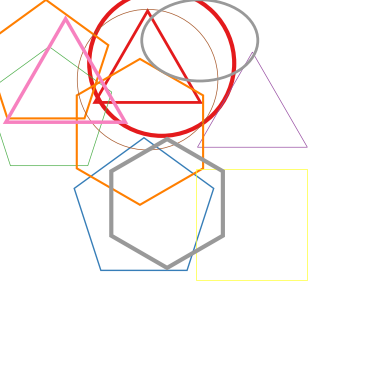[{"shape": "circle", "thickness": 3, "radius": 0.94, "center": [0.42, 0.835]}, {"shape": "triangle", "thickness": 2, "radius": 0.79, "center": [0.383, 0.813]}, {"shape": "pentagon", "thickness": 1, "radius": 0.95, "center": [0.374, 0.452]}, {"shape": "pentagon", "thickness": 0.5, "radius": 0.85, "center": [0.128, 0.708]}, {"shape": "triangle", "thickness": 0.5, "radius": 0.82, "center": [0.656, 0.7]}, {"shape": "pentagon", "thickness": 1.5, "radius": 0.85, "center": [0.119, 0.83]}, {"shape": "hexagon", "thickness": 1.5, "radius": 0.95, "center": [0.363, 0.657]}, {"shape": "square", "thickness": 0.5, "radius": 0.72, "center": [0.653, 0.417]}, {"shape": "circle", "thickness": 0.5, "radius": 0.91, "center": [0.383, 0.793]}, {"shape": "triangle", "thickness": 2.5, "radius": 0.9, "center": [0.17, 0.772]}, {"shape": "oval", "thickness": 2, "radius": 0.75, "center": [0.519, 0.895]}, {"shape": "hexagon", "thickness": 3, "radius": 0.84, "center": [0.434, 0.471]}]